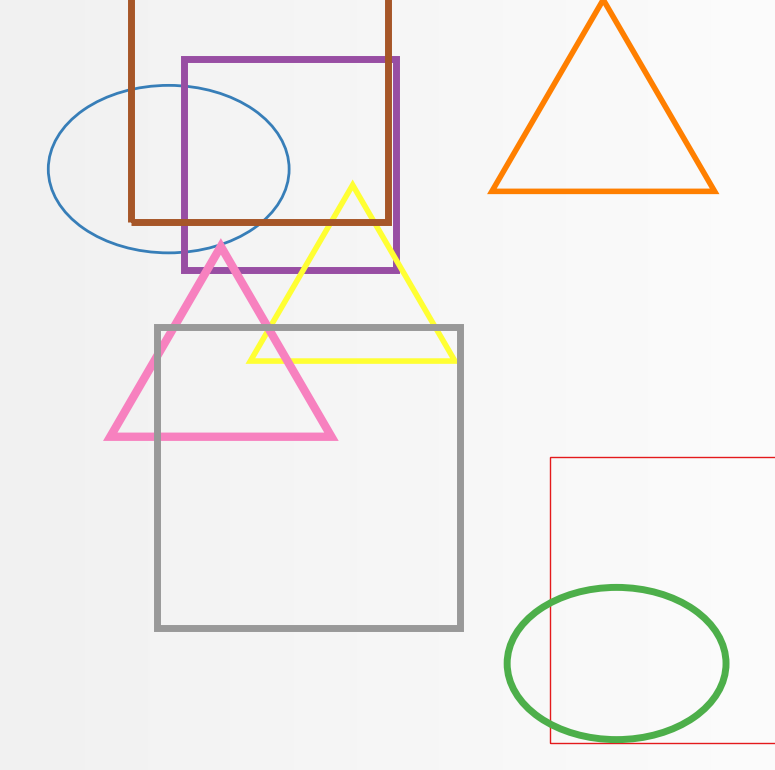[{"shape": "square", "thickness": 0.5, "radius": 0.93, "center": [0.895, 0.221]}, {"shape": "oval", "thickness": 1, "radius": 0.78, "center": [0.218, 0.78]}, {"shape": "oval", "thickness": 2.5, "radius": 0.71, "center": [0.796, 0.138]}, {"shape": "square", "thickness": 2.5, "radius": 0.68, "center": [0.374, 0.787]}, {"shape": "triangle", "thickness": 2, "radius": 0.83, "center": [0.778, 0.834]}, {"shape": "triangle", "thickness": 2, "radius": 0.76, "center": [0.455, 0.607]}, {"shape": "square", "thickness": 2.5, "radius": 0.83, "center": [0.335, 0.878]}, {"shape": "triangle", "thickness": 3, "radius": 0.82, "center": [0.285, 0.515]}, {"shape": "square", "thickness": 2.5, "radius": 0.98, "center": [0.398, 0.38]}]